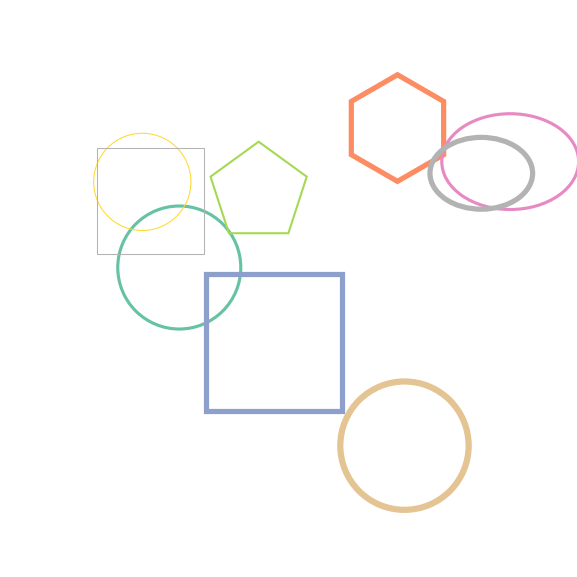[{"shape": "circle", "thickness": 1.5, "radius": 0.53, "center": [0.31, 0.536]}, {"shape": "hexagon", "thickness": 2.5, "radius": 0.46, "center": [0.688, 0.777]}, {"shape": "square", "thickness": 2.5, "radius": 0.59, "center": [0.474, 0.406]}, {"shape": "oval", "thickness": 1.5, "radius": 0.59, "center": [0.883, 0.719]}, {"shape": "pentagon", "thickness": 1, "radius": 0.44, "center": [0.448, 0.666]}, {"shape": "circle", "thickness": 0.5, "radius": 0.42, "center": [0.246, 0.684]}, {"shape": "circle", "thickness": 3, "radius": 0.56, "center": [0.7, 0.227]}, {"shape": "square", "thickness": 0.5, "radius": 0.46, "center": [0.261, 0.651]}, {"shape": "oval", "thickness": 2.5, "radius": 0.44, "center": [0.833, 0.699]}]